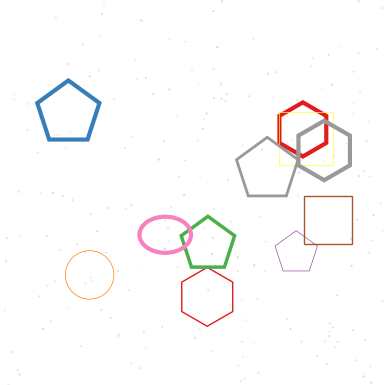[{"shape": "hexagon", "thickness": 3, "radius": 0.35, "center": [0.787, 0.664]}, {"shape": "hexagon", "thickness": 1, "radius": 0.38, "center": [0.538, 0.229]}, {"shape": "pentagon", "thickness": 3, "radius": 0.42, "center": [0.178, 0.706]}, {"shape": "pentagon", "thickness": 2.5, "radius": 0.36, "center": [0.54, 0.365]}, {"shape": "pentagon", "thickness": 0.5, "radius": 0.29, "center": [0.769, 0.343]}, {"shape": "circle", "thickness": 0.5, "radius": 0.32, "center": [0.233, 0.286]}, {"shape": "square", "thickness": 0.5, "radius": 0.35, "center": [0.795, 0.64]}, {"shape": "square", "thickness": 1, "radius": 0.32, "center": [0.852, 0.428]}, {"shape": "oval", "thickness": 3, "radius": 0.34, "center": [0.429, 0.39]}, {"shape": "pentagon", "thickness": 2, "radius": 0.42, "center": [0.694, 0.559]}, {"shape": "hexagon", "thickness": 3, "radius": 0.39, "center": [0.842, 0.609]}]